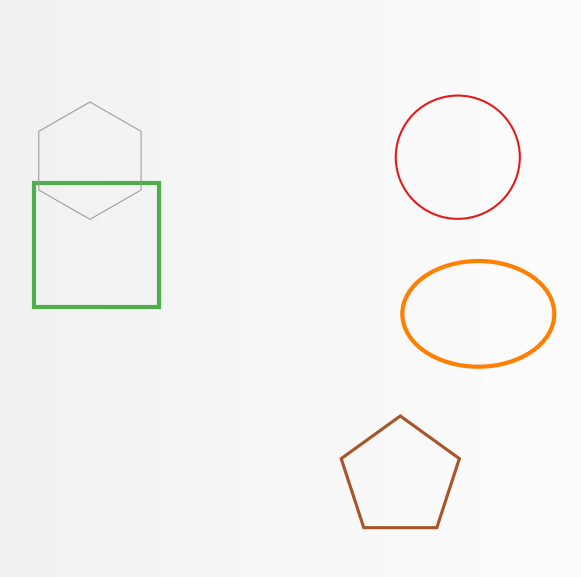[{"shape": "circle", "thickness": 1, "radius": 0.53, "center": [0.788, 0.727]}, {"shape": "square", "thickness": 2, "radius": 0.53, "center": [0.166, 0.575]}, {"shape": "oval", "thickness": 2, "radius": 0.65, "center": [0.823, 0.456]}, {"shape": "pentagon", "thickness": 1.5, "radius": 0.53, "center": [0.689, 0.172]}, {"shape": "hexagon", "thickness": 0.5, "radius": 0.51, "center": [0.155, 0.721]}]